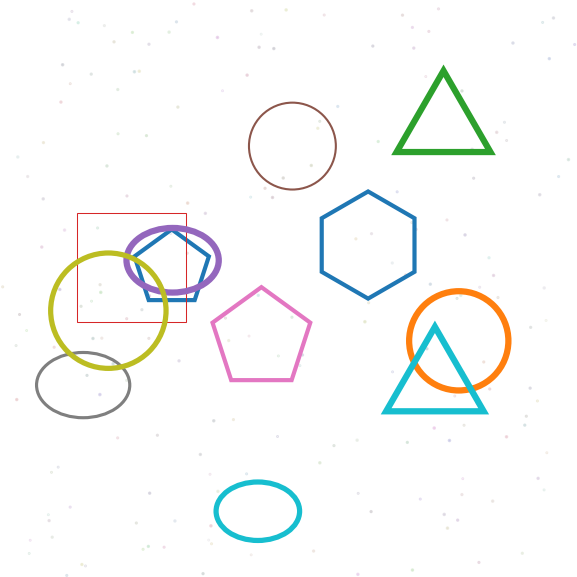[{"shape": "hexagon", "thickness": 2, "radius": 0.46, "center": [0.637, 0.575]}, {"shape": "pentagon", "thickness": 2, "radius": 0.34, "center": [0.297, 0.534]}, {"shape": "circle", "thickness": 3, "radius": 0.43, "center": [0.794, 0.409]}, {"shape": "triangle", "thickness": 3, "radius": 0.47, "center": [0.768, 0.783]}, {"shape": "square", "thickness": 0.5, "radius": 0.47, "center": [0.228, 0.536]}, {"shape": "oval", "thickness": 3, "radius": 0.4, "center": [0.299, 0.548]}, {"shape": "circle", "thickness": 1, "radius": 0.38, "center": [0.506, 0.746]}, {"shape": "pentagon", "thickness": 2, "radius": 0.45, "center": [0.453, 0.413]}, {"shape": "oval", "thickness": 1.5, "radius": 0.4, "center": [0.144, 0.332]}, {"shape": "circle", "thickness": 2.5, "radius": 0.5, "center": [0.188, 0.461]}, {"shape": "triangle", "thickness": 3, "radius": 0.49, "center": [0.753, 0.336]}, {"shape": "oval", "thickness": 2.5, "radius": 0.36, "center": [0.446, 0.114]}]